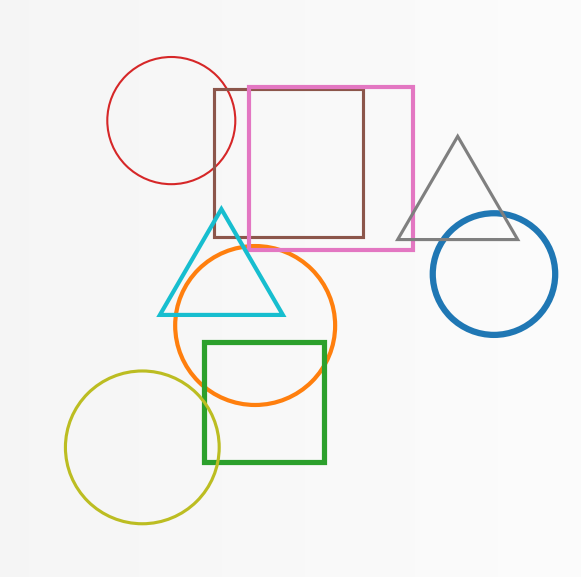[{"shape": "circle", "thickness": 3, "radius": 0.53, "center": [0.85, 0.525]}, {"shape": "circle", "thickness": 2, "radius": 0.69, "center": [0.439, 0.435]}, {"shape": "square", "thickness": 2.5, "radius": 0.52, "center": [0.455, 0.303]}, {"shape": "circle", "thickness": 1, "radius": 0.55, "center": [0.295, 0.79]}, {"shape": "square", "thickness": 1.5, "radius": 0.64, "center": [0.496, 0.717]}, {"shape": "square", "thickness": 2, "radius": 0.71, "center": [0.57, 0.708]}, {"shape": "triangle", "thickness": 1.5, "radius": 0.6, "center": [0.787, 0.644]}, {"shape": "circle", "thickness": 1.5, "radius": 0.66, "center": [0.245, 0.224]}, {"shape": "triangle", "thickness": 2, "radius": 0.61, "center": [0.381, 0.515]}]